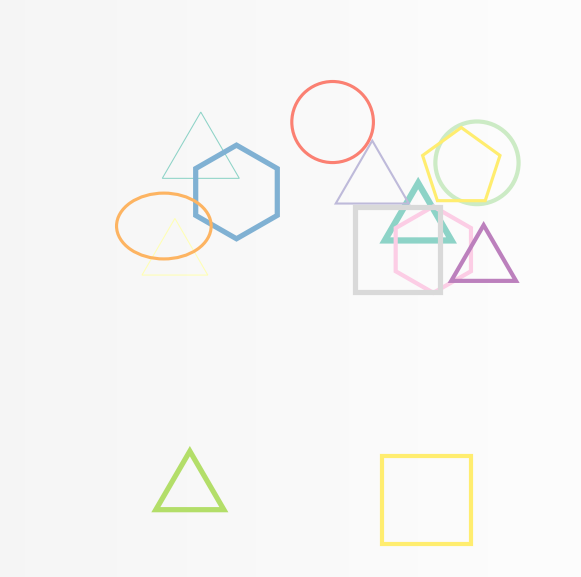[{"shape": "triangle", "thickness": 3, "radius": 0.33, "center": [0.719, 0.616]}, {"shape": "triangle", "thickness": 0.5, "radius": 0.38, "center": [0.345, 0.729]}, {"shape": "triangle", "thickness": 0.5, "radius": 0.33, "center": [0.301, 0.556]}, {"shape": "triangle", "thickness": 1, "radius": 0.36, "center": [0.64, 0.683]}, {"shape": "circle", "thickness": 1.5, "radius": 0.35, "center": [0.572, 0.788]}, {"shape": "hexagon", "thickness": 2.5, "radius": 0.41, "center": [0.407, 0.667]}, {"shape": "oval", "thickness": 1.5, "radius": 0.41, "center": [0.282, 0.608]}, {"shape": "triangle", "thickness": 2.5, "radius": 0.34, "center": [0.327, 0.15]}, {"shape": "hexagon", "thickness": 2, "radius": 0.37, "center": [0.746, 0.567]}, {"shape": "square", "thickness": 2.5, "radius": 0.37, "center": [0.683, 0.567]}, {"shape": "triangle", "thickness": 2, "radius": 0.32, "center": [0.832, 0.545]}, {"shape": "circle", "thickness": 2, "radius": 0.36, "center": [0.821, 0.717]}, {"shape": "pentagon", "thickness": 1.5, "radius": 0.35, "center": [0.794, 0.708]}, {"shape": "square", "thickness": 2, "radius": 0.38, "center": [0.734, 0.133]}]